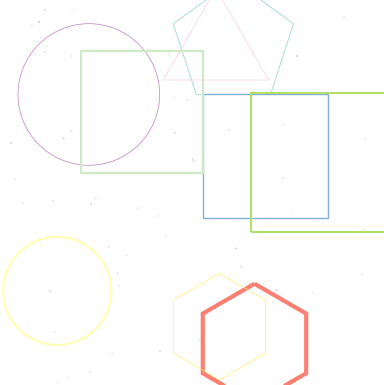[{"shape": "pentagon", "thickness": 0.5, "radius": 0.82, "center": [0.606, 0.887]}, {"shape": "circle", "thickness": 1.5, "radius": 0.7, "center": [0.149, 0.244]}, {"shape": "hexagon", "thickness": 3, "radius": 0.78, "center": [0.661, 0.108]}, {"shape": "square", "thickness": 1, "radius": 0.81, "center": [0.69, 0.595]}, {"shape": "square", "thickness": 1.5, "radius": 0.9, "center": [0.833, 0.577]}, {"shape": "triangle", "thickness": 0.5, "radius": 0.79, "center": [0.561, 0.871]}, {"shape": "circle", "thickness": 0.5, "radius": 0.92, "center": [0.231, 0.755]}, {"shape": "square", "thickness": 1.5, "radius": 0.79, "center": [0.368, 0.71]}, {"shape": "hexagon", "thickness": 0.5, "radius": 0.69, "center": [0.57, 0.151]}]